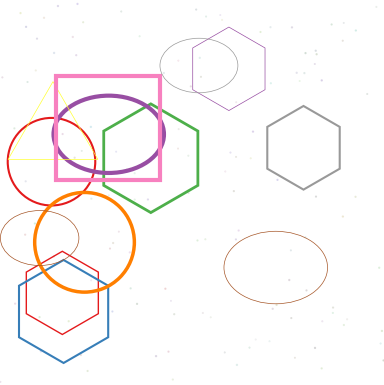[{"shape": "circle", "thickness": 1.5, "radius": 0.57, "center": [0.134, 0.58]}, {"shape": "hexagon", "thickness": 1, "radius": 0.54, "center": [0.162, 0.239]}, {"shape": "hexagon", "thickness": 1.5, "radius": 0.67, "center": [0.165, 0.191]}, {"shape": "hexagon", "thickness": 2, "radius": 0.71, "center": [0.392, 0.589]}, {"shape": "hexagon", "thickness": 0.5, "radius": 0.54, "center": [0.594, 0.821]}, {"shape": "oval", "thickness": 3, "radius": 0.72, "center": [0.282, 0.651]}, {"shape": "circle", "thickness": 2.5, "radius": 0.65, "center": [0.22, 0.371]}, {"shape": "triangle", "thickness": 0.5, "radius": 0.67, "center": [0.138, 0.653]}, {"shape": "oval", "thickness": 0.5, "radius": 0.51, "center": [0.103, 0.382]}, {"shape": "oval", "thickness": 0.5, "radius": 0.67, "center": [0.716, 0.305]}, {"shape": "square", "thickness": 3, "radius": 0.68, "center": [0.281, 0.667]}, {"shape": "hexagon", "thickness": 1.5, "radius": 0.54, "center": [0.788, 0.616]}, {"shape": "oval", "thickness": 0.5, "radius": 0.51, "center": [0.517, 0.83]}]